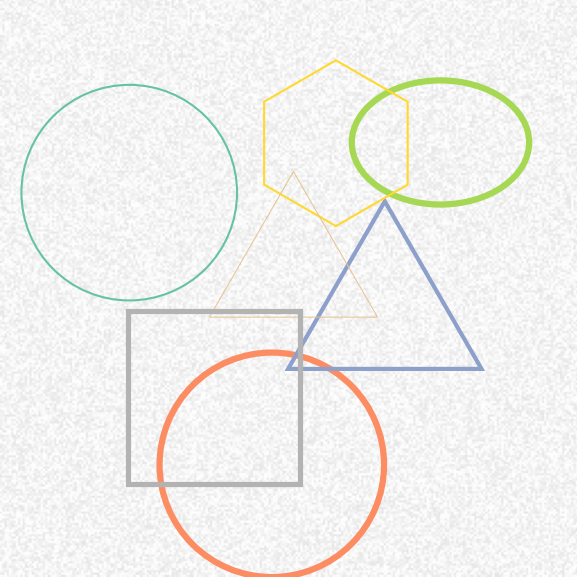[{"shape": "circle", "thickness": 1, "radius": 0.93, "center": [0.224, 0.666]}, {"shape": "circle", "thickness": 3, "radius": 0.97, "center": [0.471, 0.194]}, {"shape": "triangle", "thickness": 2, "radius": 0.97, "center": [0.666, 0.457]}, {"shape": "oval", "thickness": 3, "radius": 0.77, "center": [0.763, 0.752]}, {"shape": "hexagon", "thickness": 1, "radius": 0.72, "center": [0.582, 0.751]}, {"shape": "triangle", "thickness": 0.5, "radius": 0.84, "center": [0.508, 0.534]}, {"shape": "square", "thickness": 2.5, "radius": 0.75, "center": [0.37, 0.31]}]